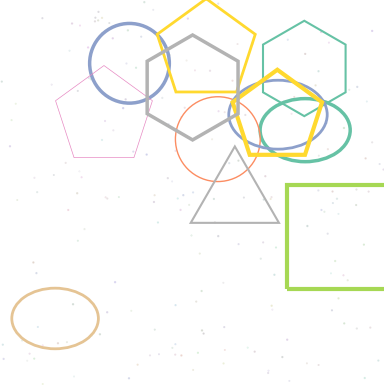[{"shape": "hexagon", "thickness": 1.5, "radius": 0.62, "center": [0.79, 0.822]}, {"shape": "oval", "thickness": 2.5, "radius": 0.58, "center": [0.793, 0.662]}, {"shape": "circle", "thickness": 1, "radius": 0.55, "center": [0.566, 0.639]}, {"shape": "oval", "thickness": 2, "radius": 0.64, "center": [0.722, 0.702]}, {"shape": "circle", "thickness": 2.5, "radius": 0.52, "center": [0.336, 0.836]}, {"shape": "pentagon", "thickness": 0.5, "radius": 0.66, "center": [0.27, 0.698]}, {"shape": "square", "thickness": 3, "radius": 0.68, "center": [0.88, 0.384]}, {"shape": "pentagon", "thickness": 2, "radius": 0.67, "center": [0.536, 0.869]}, {"shape": "pentagon", "thickness": 3, "radius": 0.61, "center": [0.72, 0.697]}, {"shape": "oval", "thickness": 2, "radius": 0.56, "center": [0.143, 0.173]}, {"shape": "triangle", "thickness": 1.5, "radius": 0.66, "center": [0.61, 0.487]}, {"shape": "hexagon", "thickness": 2.5, "radius": 0.68, "center": [0.5, 0.773]}]